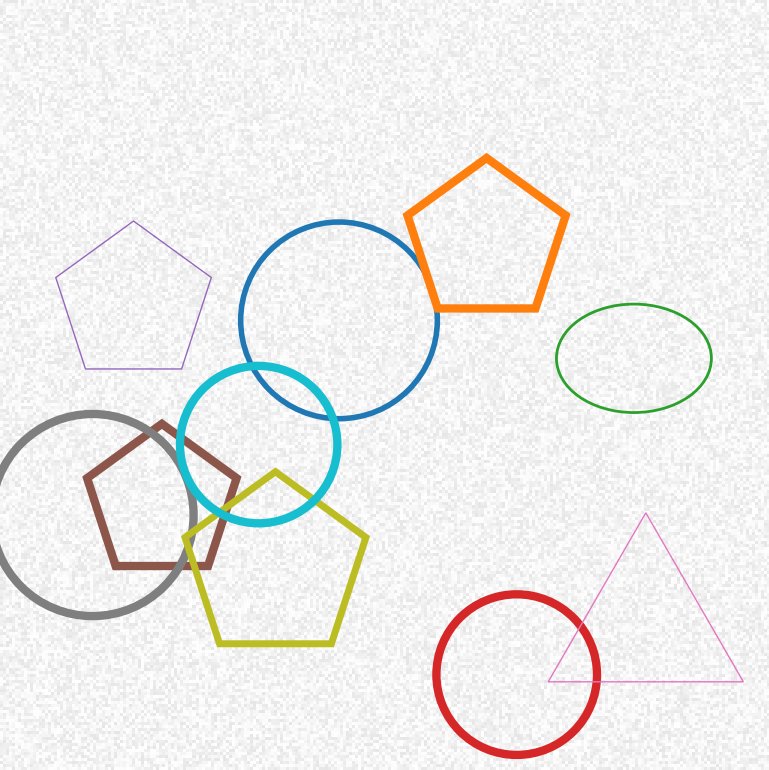[{"shape": "circle", "thickness": 2, "radius": 0.64, "center": [0.44, 0.584]}, {"shape": "pentagon", "thickness": 3, "radius": 0.54, "center": [0.632, 0.687]}, {"shape": "oval", "thickness": 1, "radius": 0.5, "center": [0.823, 0.535]}, {"shape": "circle", "thickness": 3, "radius": 0.52, "center": [0.671, 0.124]}, {"shape": "pentagon", "thickness": 0.5, "radius": 0.53, "center": [0.173, 0.607]}, {"shape": "pentagon", "thickness": 3, "radius": 0.51, "center": [0.21, 0.347]}, {"shape": "triangle", "thickness": 0.5, "radius": 0.73, "center": [0.839, 0.188]}, {"shape": "circle", "thickness": 3, "radius": 0.66, "center": [0.12, 0.331]}, {"shape": "pentagon", "thickness": 2.5, "radius": 0.62, "center": [0.358, 0.264]}, {"shape": "circle", "thickness": 3, "radius": 0.51, "center": [0.336, 0.423]}]